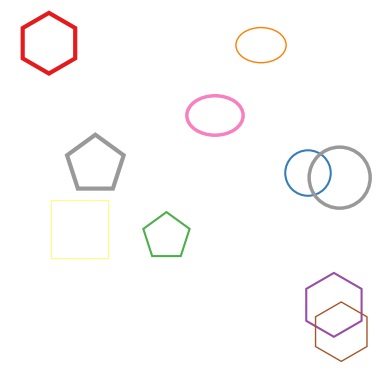[{"shape": "hexagon", "thickness": 3, "radius": 0.39, "center": [0.127, 0.888]}, {"shape": "circle", "thickness": 1.5, "radius": 0.3, "center": [0.8, 0.551]}, {"shape": "pentagon", "thickness": 1.5, "radius": 0.32, "center": [0.432, 0.386]}, {"shape": "hexagon", "thickness": 1.5, "radius": 0.41, "center": [0.867, 0.208]}, {"shape": "oval", "thickness": 1, "radius": 0.33, "center": [0.678, 0.883]}, {"shape": "square", "thickness": 0.5, "radius": 0.37, "center": [0.206, 0.405]}, {"shape": "hexagon", "thickness": 1, "radius": 0.39, "center": [0.886, 0.139]}, {"shape": "oval", "thickness": 2.5, "radius": 0.37, "center": [0.558, 0.7]}, {"shape": "circle", "thickness": 2.5, "radius": 0.4, "center": [0.882, 0.539]}, {"shape": "pentagon", "thickness": 3, "radius": 0.39, "center": [0.248, 0.573]}]